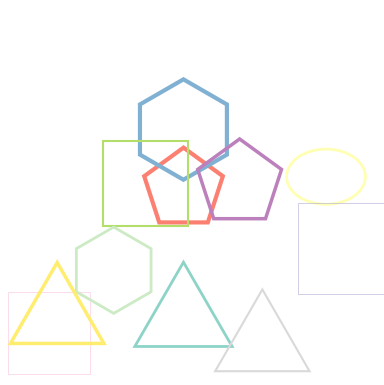[{"shape": "triangle", "thickness": 2, "radius": 0.73, "center": [0.477, 0.173]}, {"shape": "oval", "thickness": 2, "radius": 0.51, "center": [0.847, 0.541]}, {"shape": "square", "thickness": 0.5, "radius": 0.59, "center": [0.892, 0.354]}, {"shape": "pentagon", "thickness": 3, "radius": 0.54, "center": [0.477, 0.509]}, {"shape": "hexagon", "thickness": 3, "radius": 0.65, "center": [0.476, 0.664]}, {"shape": "square", "thickness": 1.5, "radius": 0.55, "center": [0.378, 0.522]}, {"shape": "square", "thickness": 0.5, "radius": 0.54, "center": [0.127, 0.135]}, {"shape": "triangle", "thickness": 1.5, "radius": 0.71, "center": [0.681, 0.107]}, {"shape": "pentagon", "thickness": 2.5, "radius": 0.57, "center": [0.622, 0.525]}, {"shape": "hexagon", "thickness": 2, "radius": 0.56, "center": [0.295, 0.298]}, {"shape": "triangle", "thickness": 2.5, "radius": 0.7, "center": [0.149, 0.178]}]